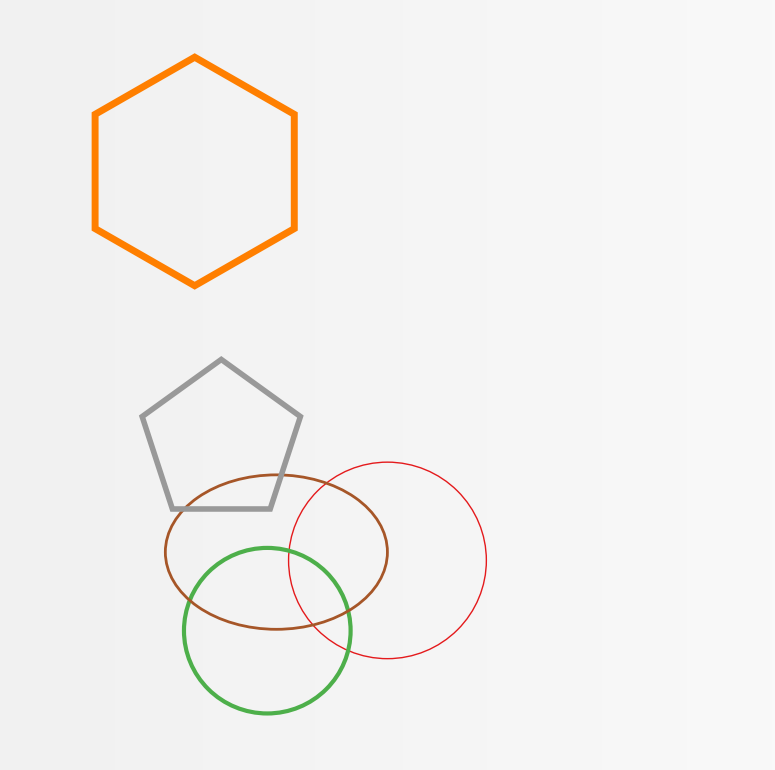[{"shape": "circle", "thickness": 0.5, "radius": 0.64, "center": [0.5, 0.272]}, {"shape": "circle", "thickness": 1.5, "radius": 0.54, "center": [0.345, 0.181]}, {"shape": "hexagon", "thickness": 2.5, "radius": 0.74, "center": [0.251, 0.777]}, {"shape": "oval", "thickness": 1, "radius": 0.72, "center": [0.357, 0.283]}, {"shape": "pentagon", "thickness": 2, "radius": 0.54, "center": [0.286, 0.426]}]